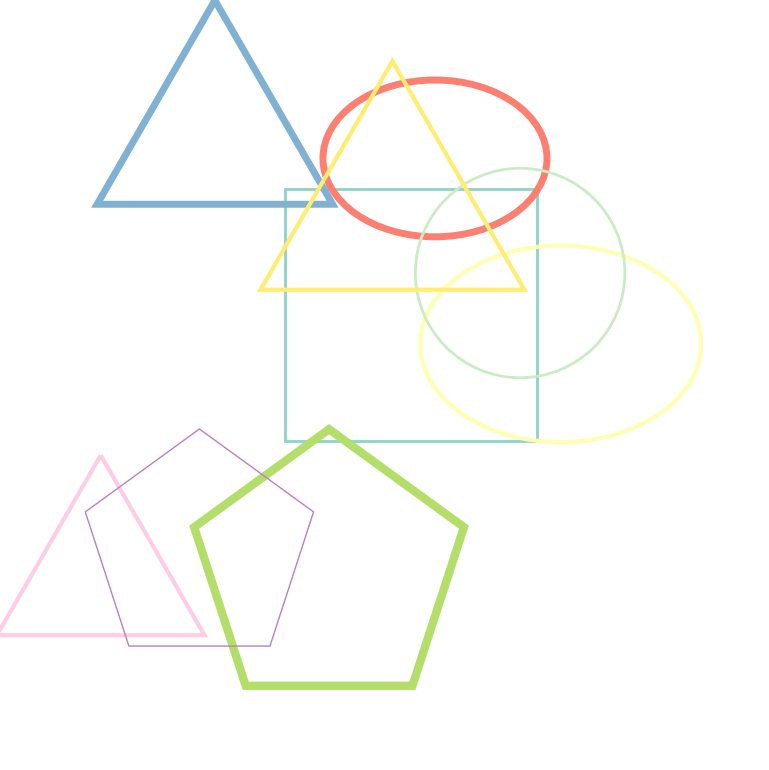[{"shape": "square", "thickness": 1, "radius": 0.82, "center": [0.534, 0.591]}, {"shape": "oval", "thickness": 1.5, "radius": 0.91, "center": [0.728, 0.553]}, {"shape": "oval", "thickness": 2.5, "radius": 0.73, "center": [0.565, 0.794]}, {"shape": "triangle", "thickness": 2.5, "radius": 0.88, "center": [0.279, 0.823]}, {"shape": "pentagon", "thickness": 3, "radius": 0.92, "center": [0.427, 0.258]}, {"shape": "triangle", "thickness": 1.5, "radius": 0.78, "center": [0.131, 0.253]}, {"shape": "pentagon", "thickness": 0.5, "radius": 0.78, "center": [0.259, 0.287]}, {"shape": "circle", "thickness": 1, "radius": 0.68, "center": [0.675, 0.645]}, {"shape": "triangle", "thickness": 1.5, "radius": 0.99, "center": [0.51, 0.723]}]